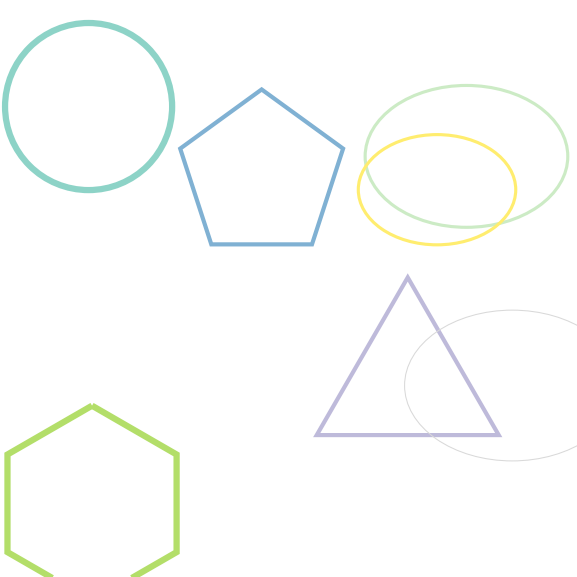[{"shape": "circle", "thickness": 3, "radius": 0.72, "center": [0.153, 0.815]}, {"shape": "triangle", "thickness": 2, "radius": 0.91, "center": [0.706, 0.337]}, {"shape": "pentagon", "thickness": 2, "radius": 0.74, "center": [0.453, 0.696]}, {"shape": "hexagon", "thickness": 3, "radius": 0.85, "center": [0.159, 0.128]}, {"shape": "oval", "thickness": 0.5, "radius": 0.93, "center": [0.887, 0.332]}, {"shape": "oval", "thickness": 1.5, "radius": 0.88, "center": [0.808, 0.728]}, {"shape": "oval", "thickness": 1.5, "radius": 0.68, "center": [0.757, 0.671]}]